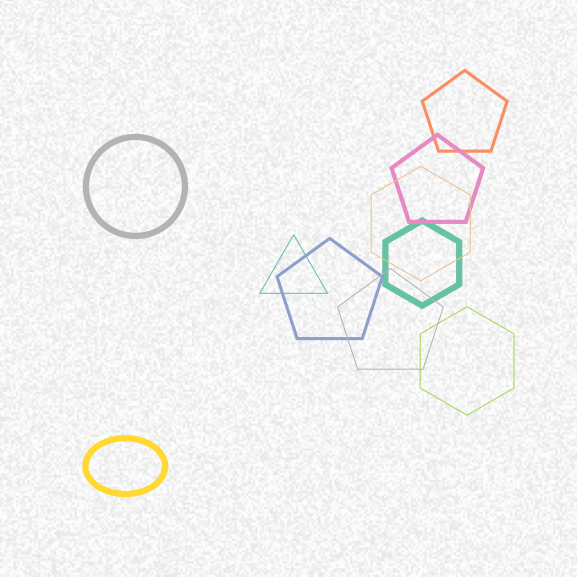[{"shape": "hexagon", "thickness": 3, "radius": 0.37, "center": [0.731, 0.543]}, {"shape": "triangle", "thickness": 0.5, "radius": 0.34, "center": [0.509, 0.525]}, {"shape": "pentagon", "thickness": 1.5, "radius": 0.39, "center": [0.805, 0.8]}, {"shape": "pentagon", "thickness": 1.5, "radius": 0.48, "center": [0.571, 0.49]}, {"shape": "pentagon", "thickness": 2, "radius": 0.42, "center": [0.757, 0.682]}, {"shape": "hexagon", "thickness": 0.5, "radius": 0.47, "center": [0.809, 0.374]}, {"shape": "oval", "thickness": 3, "radius": 0.35, "center": [0.217, 0.192]}, {"shape": "hexagon", "thickness": 0.5, "radius": 0.5, "center": [0.729, 0.612]}, {"shape": "pentagon", "thickness": 0.5, "radius": 0.48, "center": [0.676, 0.438]}, {"shape": "circle", "thickness": 3, "radius": 0.43, "center": [0.235, 0.676]}]